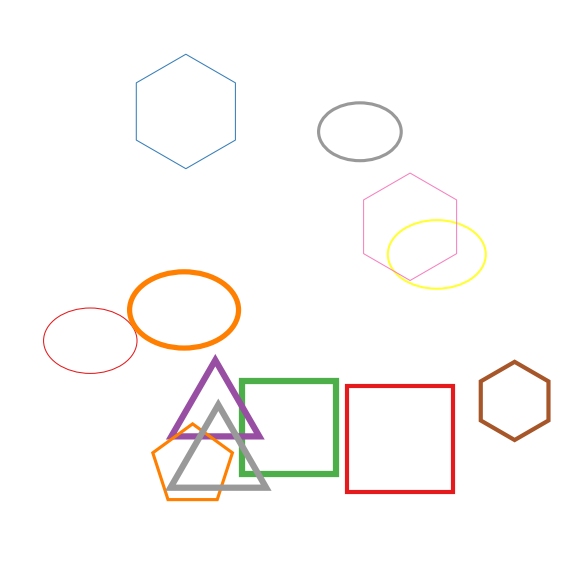[{"shape": "square", "thickness": 2, "radius": 0.46, "center": [0.692, 0.239]}, {"shape": "oval", "thickness": 0.5, "radius": 0.4, "center": [0.156, 0.409]}, {"shape": "hexagon", "thickness": 0.5, "radius": 0.5, "center": [0.322, 0.806]}, {"shape": "square", "thickness": 3, "radius": 0.4, "center": [0.5, 0.259]}, {"shape": "triangle", "thickness": 3, "radius": 0.44, "center": [0.373, 0.287]}, {"shape": "oval", "thickness": 2.5, "radius": 0.47, "center": [0.319, 0.462]}, {"shape": "pentagon", "thickness": 1.5, "radius": 0.36, "center": [0.334, 0.193]}, {"shape": "oval", "thickness": 1, "radius": 0.42, "center": [0.756, 0.559]}, {"shape": "hexagon", "thickness": 2, "radius": 0.34, "center": [0.891, 0.305]}, {"shape": "hexagon", "thickness": 0.5, "radius": 0.47, "center": [0.71, 0.606]}, {"shape": "triangle", "thickness": 3, "radius": 0.48, "center": [0.378, 0.202]}, {"shape": "oval", "thickness": 1.5, "radius": 0.36, "center": [0.623, 0.771]}]